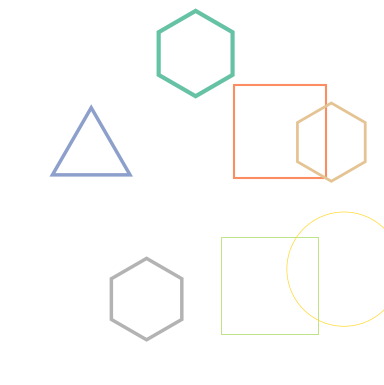[{"shape": "hexagon", "thickness": 3, "radius": 0.55, "center": [0.508, 0.861]}, {"shape": "square", "thickness": 1.5, "radius": 0.6, "center": [0.727, 0.658]}, {"shape": "triangle", "thickness": 2.5, "radius": 0.58, "center": [0.237, 0.604]}, {"shape": "square", "thickness": 0.5, "radius": 0.63, "center": [0.701, 0.258]}, {"shape": "circle", "thickness": 0.5, "radius": 0.74, "center": [0.894, 0.301]}, {"shape": "hexagon", "thickness": 2, "radius": 0.51, "center": [0.861, 0.631]}, {"shape": "hexagon", "thickness": 2.5, "radius": 0.53, "center": [0.381, 0.223]}]